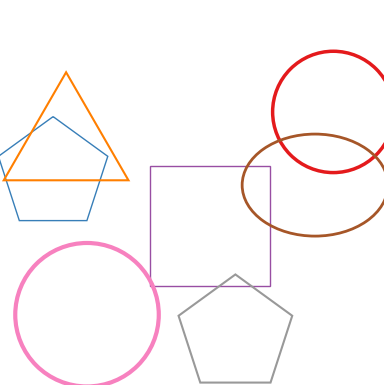[{"shape": "circle", "thickness": 2.5, "radius": 0.79, "center": [0.866, 0.709]}, {"shape": "pentagon", "thickness": 1, "radius": 0.75, "center": [0.138, 0.548]}, {"shape": "square", "thickness": 1, "radius": 0.78, "center": [0.545, 0.413]}, {"shape": "triangle", "thickness": 1.5, "radius": 0.94, "center": [0.172, 0.625]}, {"shape": "oval", "thickness": 2, "radius": 0.95, "center": [0.818, 0.519]}, {"shape": "circle", "thickness": 3, "radius": 0.93, "center": [0.226, 0.183]}, {"shape": "pentagon", "thickness": 1.5, "radius": 0.78, "center": [0.611, 0.132]}]